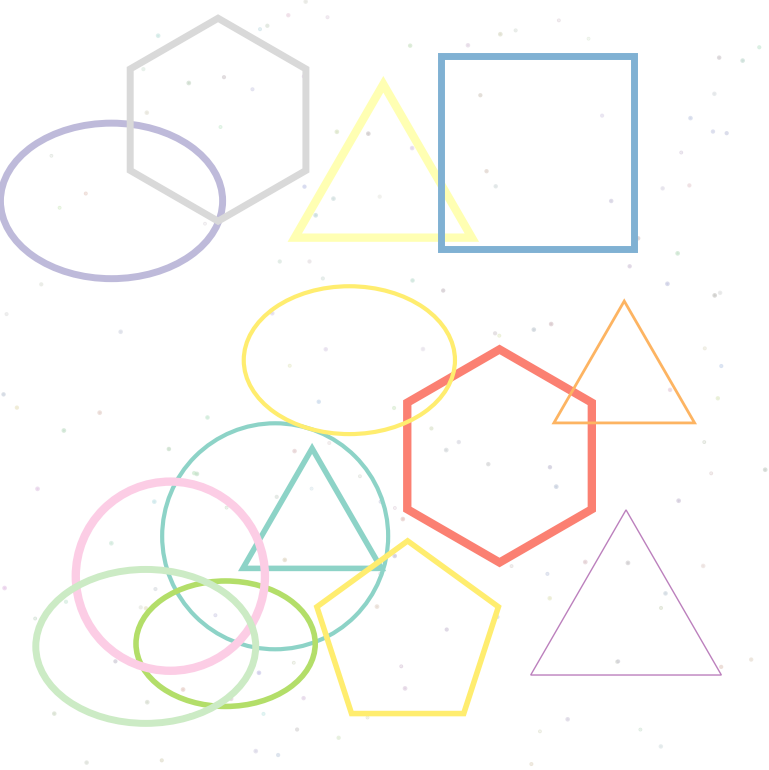[{"shape": "circle", "thickness": 1.5, "radius": 0.73, "center": [0.357, 0.304]}, {"shape": "triangle", "thickness": 2, "radius": 0.52, "center": [0.405, 0.314]}, {"shape": "triangle", "thickness": 3, "radius": 0.66, "center": [0.498, 0.758]}, {"shape": "oval", "thickness": 2.5, "radius": 0.72, "center": [0.145, 0.739]}, {"shape": "hexagon", "thickness": 3, "radius": 0.69, "center": [0.649, 0.408]}, {"shape": "square", "thickness": 2.5, "radius": 0.63, "center": [0.698, 0.802]}, {"shape": "triangle", "thickness": 1, "radius": 0.53, "center": [0.811, 0.503]}, {"shape": "oval", "thickness": 2, "radius": 0.58, "center": [0.293, 0.164]}, {"shape": "circle", "thickness": 3, "radius": 0.61, "center": [0.221, 0.252]}, {"shape": "hexagon", "thickness": 2.5, "radius": 0.66, "center": [0.283, 0.845]}, {"shape": "triangle", "thickness": 0.5, "radius": 0.71, "center": [0.813, 0.195]}, {"shape": "oval", "thickness": 2.5, "radius": 0.71, "center": [0.189, 0.161]}, {"shape": "oval", "thickness": 1.5, "radius": 0.69, "center": [0.454, 0.532]}, {"shape": "pentagon", "thickness": 2, "radius": 0.62, "center": [0.529, 0.174]}]